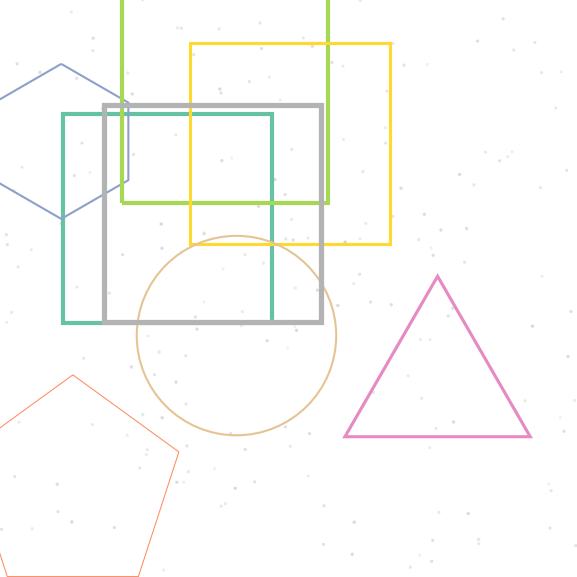[{"shape": "square", "thickness": 2, "radius": 0.91, "center": [0.29, 0.621]}, {"shape": "pentagon", "thickness": 0.5, "radius": 0.97, "center": [0.126, 0.157]}, {"shape": "hexagon", "thickness": 1, "radius": 0.67, "center": [0.106, 0.754]}, {"shape": "triangle", "thickness": 1.5, "radius": 0.93, "center": [0.758, 0.336]}, {"shape": "square", "thickness": 2, "radius": 0.89, "center": [0.389, 0.826]}, {"shape": "square", "thickness": 1.5, "radius": 0.87, "center": [0.502, 0.751]}, {"shape": "circle", "thickness": 1, "radius": 0.86, "center": [0.409, 0.418]}, {"shape": "square", "thickness": 2.5, "radius": 0.94, "center": [0.368, 0.63]}]